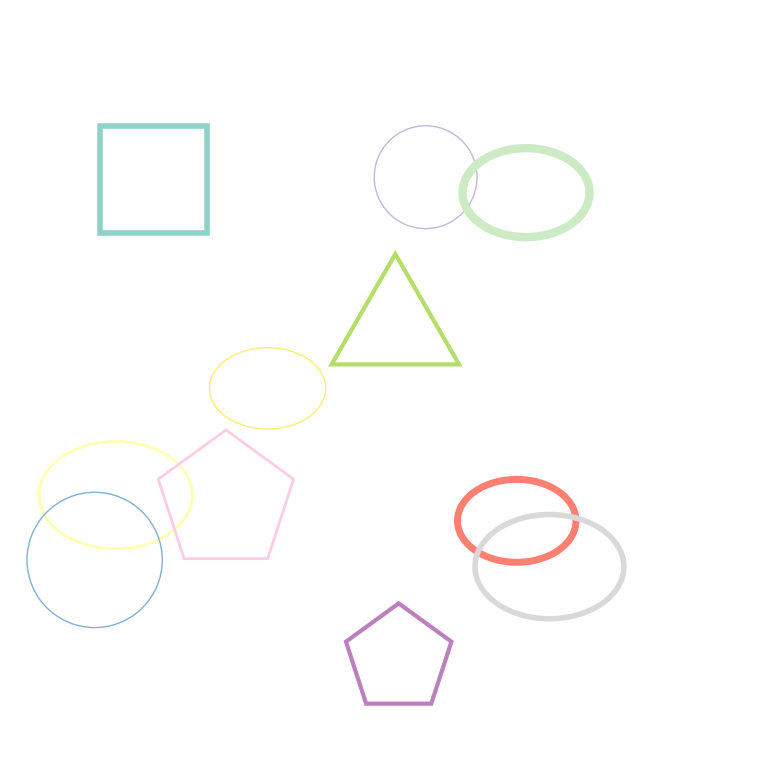[{"shape": "square", "thickness": 2, "radius": 0.35, "center": [0.2, 0.766]}, {"shape": "oval", "thickness": 1, "radius": 0.5, "center": [0.15, 0.357]}, {"shape": "circle", "thickness": 0.5, "radius": 0.33, "center": [0.553, 0.77]}, {"shape": "oval", "thickness": 2.5, "radius": 0.38, "center": [0.671, 0.324]}, {"shape": "circle", "thickness": 0.5, "radius": 0.44, "center": [0.123, 0.273]}, {"shape": "triangle", "thickness": 1.5, "radius": 0.48, "center": [0.513, 0.575]}, {"shape": "pentagon", "thickness": 1, "radius": 0.46, "center": [0.293, 0.349]}, {"shape": "oval", "thickness": 2, "radius": 0.48, "center": [0.714, 0.264]}, {"shape": "pentagon", "thickness": 1.5, "radius": 0.36, "center": [0.518, 0.144]}, {"shape": "oval", "thickness": 3, "radius": 0.41, "center": [0.683, 0.75]}, {"shape": "oval", "thickness": 0.5, "radius": 0.38, "center": [0.348, 0.496]}]